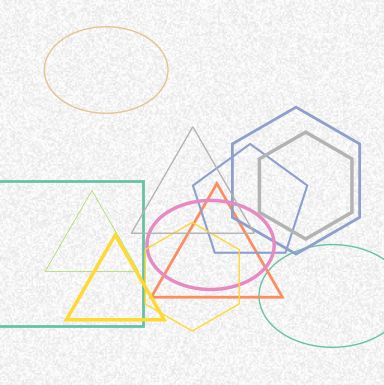[{"shape": "square", "thickness": 2, "radius": 0.94, "center": [0.183, 0.342]}, {"shape": "oval", "thickness": 1, "radius": 0.95, "center": [0.863, 0.231]}, {"shape": "triangle", "thickness": 2, "radius": 0.98, "center": [0.563, 0.326]}, {"shape": "pentagon", "thickness": 1.5, "radius": 0.78, "center": [0.65, 0.47]}, {"shape": "hexagon", "thickness": 2, "radius": 0.95, "center": [0.769, 0.531]}, {"shape": "oval", "thickness": 2.5, "radius": 0.83, "center": [0.547, 0.364]}, {"shape": "triangle", "thickness": 0.5, "radius": 0.7, "center": [0.239, 0.365]}, {"shape": "hexagon", "thickness": 1, "radius": 0.71, "center": [0.499, 0.281]}, {"shape": "triangle", "thickness": 2.5, "radius": 0.73, "center": [0.299, 0.243]}, {"shape": "oval", "thickness": 1, "radius": 0.8, "center": [0.276, 0.818]}, {"shape": "triangle", "thickness": 1, "radius": 0.92, "center": [0.501, 0.486]}, {"shape": "hexagon", "thickness": 2.5, "radius": 0.69, "center": [0.794, 0.518]}]